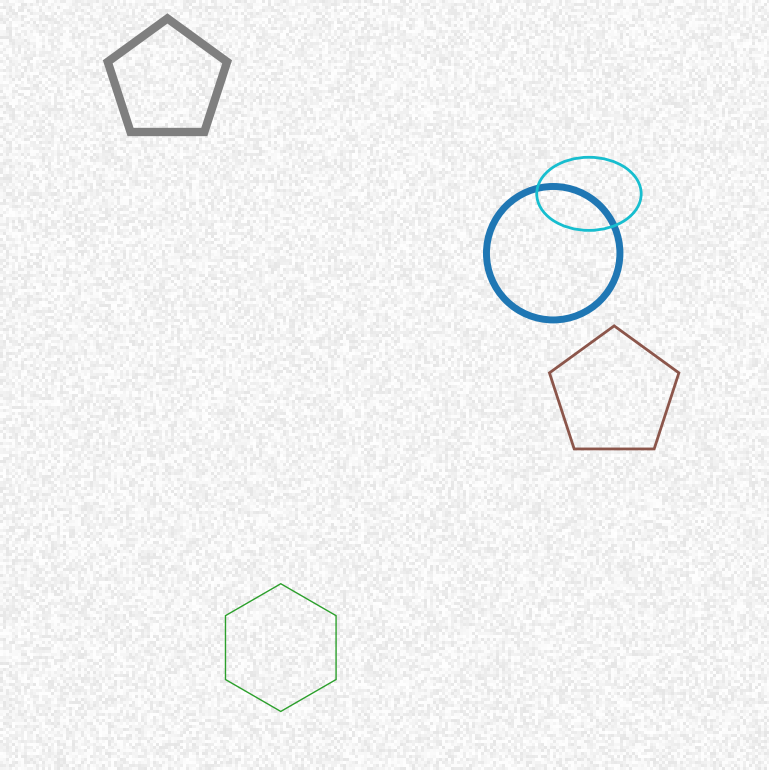[{"shape": "circle", "thickness": 2.5, "radius": 0.43, "center": [0.718, 0.671]}, {"shape": "hexagon", "thickness": 0.5, "radius": 0.41, "center": [0.365, 0.159]}, {"shape": "pentagon", "thickness": 1, "radius": 0.44, "center": [0.798, 0.488]}, {"shape": "pentagon", "thickness": 3, "radius": 0.41, "center": [0.217, 0.895]}, {"shape": "oval", "thickness": 1, "radius": 0.34, "center": [0.765, 0.748]}]